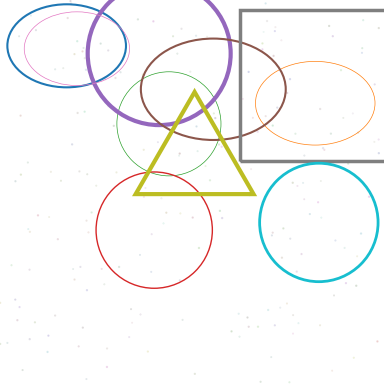[{"shape": "oval", "thickness": 1.5, "radius": 0.77, "center": [0.173, 0.881]}, {"shape": "oval", "thickness": 0.5, "radius": 0.78, "center": [0.819, 0.732]}, {"shape": "circle", "thickness": 0.5, "radius": 0.68, "center": [0.439, 0.678]}, {"shape": "circle", "thickness": 1, "radius": 0.76, "center": [0.401, 0.402]}, {"shape": "circle", "thickness": 3, "radius": 0.93, "center": [0.413, 0.861]}, {"shape": "oval", "thickness": 1.5, "radius": 0.94, "center": [0.554, 0.768]}, {"shape": "oval", "thickness": 0.5, "radius": 0.68, "center": [0.2, 0.874]}, {"shape": "square", "thickness": 2.5, "radius": 0.98, "center": [0.818, 0.779]}, {"shape": "triangle", "thickness": 3, "radius": 0.88, "center": [0.505, 0.584]}, {"shape": "circle", "thickness": 2, "radius": 0.77, "center": [0.828, 0.422]}]